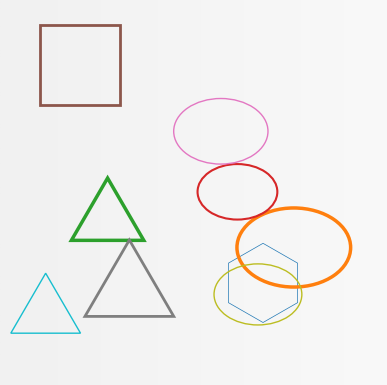[{"shape": "hexagon", "thickness": 0.5, "radius": 0.51, "center": [0.679, 0.265]}, {"shape": "oval", "thickness": 2.5, "radius": 0.73, "center": [0.758, 0.357]}, {"shape": "triangle", "thickness": 2.5, "radius": 0.54, "center": [0.278, 0.43]}, {"shape": "oval", "thickness": 1.5, "radius": 0.51, "center": [0.613, 0.502]}, {"shape": "square", "thickness": 2, "radius": 0.52, "center": [0.206, 0.831]}, {"shape": "oval", "thickness": 1, "radius": 0.61, "center": [0.57, 0.659]}, {"shape": "triangle", "thickness": 2, "radius": 0.66, "center": [0.334, 0.244]}, {"shape": "oval", "thickness": 1, "radius": 0.57, "center": [0.666, 0.235]}, {"shape": "triangle", "thickness": 1, "radius": 0.52, "center": [0.118, 0.186]}]